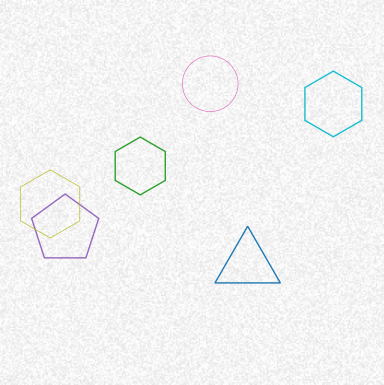[{"shape": "triangle", "thickness": 1, "radius": 0.49, "center": [0.643, 0.314]}, {"shape": "hexagon", "thickness": 1, "radius": 0.38, "center": [0.364, 0.569]}, {"shape": "pentagon", "thickness": 1, "radius": 0.46, "center": [0.169, 0.404]}, {"shape": "circle", "thickness": 0.5, "radius": 0.36, "center": [0.546, 0.782]}, {"shape": "hexagon", "thickness": 0.5, "radius": 0.44, "center": [0.13, 0.47]}, {"shape": "hexagon", "thickness": 1, "radius": 0.43, "center": [0.866, 0.73]}]